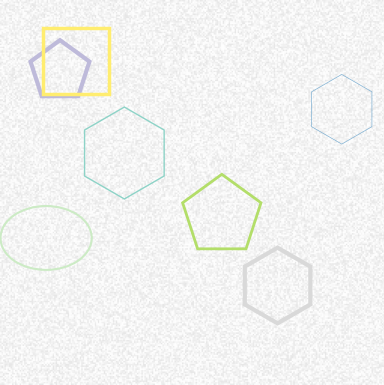[{"shape": "hexagon", "thickness": 1, "radius": 0.6, "center": [0.323, 0.603]}, {"shape": "pentagon", "thickness": 3, "radius": 0.4, "center": [0.156, 0.815]}, {"shape": "hexagon", "thickness": 0.5, "radius": 0.45, "center": [0.888, 0.716]}, {"shape": "pentagon", "thickness": 2, "radius": 0.54, "center": [0.576, 0.44]}, {"shape": "hexagon", "thickness": 3, "radius": 0.49, "center": [0.721, 0.258]}, {"shape": "oval", "thickness": 1.5, "radius": 0.59, "center": [0.12, 0.382]}, {"shape": "square", "thickness": 2.5, "radius": 0.43, "center": [0.197, 0.841]}]